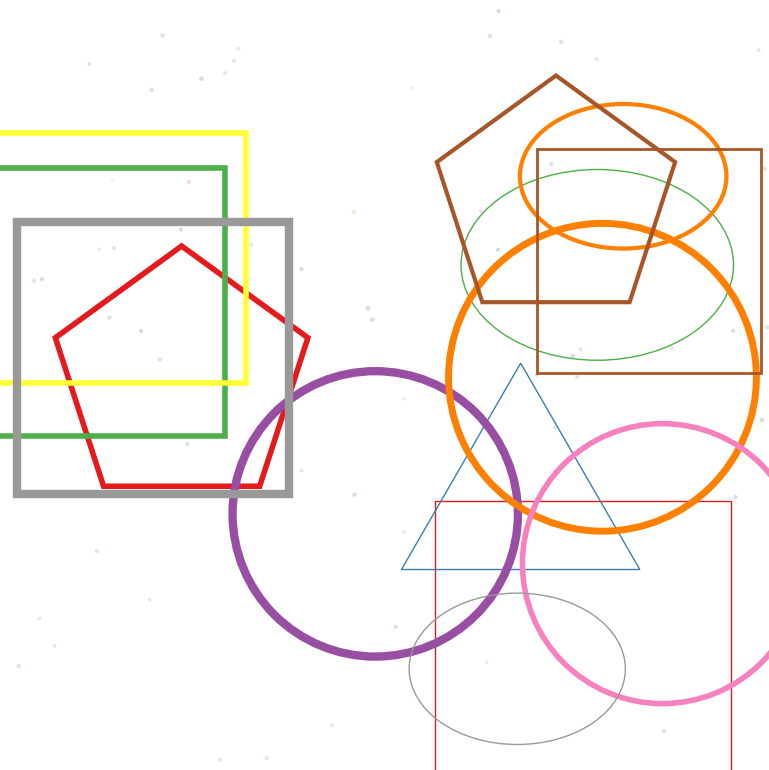[{"shape": "square", "thickness": 0.5, "radius": 0.96, "center": [0.758, 0.157]}, {"shape": "pentagon", "thickness": 2, "radius": 0.86, "center": [0.236, 0.508]}, {"shape": "triangle", "thickness": 0.5, "radius": 0.89, "center": [0.676, 0.35]}, {"shape": "oval", "thickness": 0.5, "radius": 0.88, "center": [0.776, 0.656]}, {"shape": "square", "thickness": 2, "radius": 0.87, "center": [0.118, 0.607]}, {"shape": "circle", "thickness": 3, "radius": 0.93, "center": [0.487, 0.333]}, {"shape": "circle", "thickness": 2.5, "radius": 1.0, "center": [0.782, 0.51]}, {"shape": "oval", "thickness": 1.5, "radius": 0.67, "center": [0.809, 0.771]}, {"shape": "square", "thickness": 2, "radius": 0.81, "center": [0.157, 0.665]}, {"shape": "pentagon", "thickness": 1.5, "radius": 0.81, "center": [0.722, 0.739]}, {"shape": "square", "thickness": 1, "radius": 0.72, "center": [0.843, 0.661]}, {"shape": "circle", "thickness": 2, "radius": 0.91, "center": [0.86, 0.268]}, {"shape": "oval", "thickness": 0.5, "radius": 0.7, "center": [0.672, 0.131]}, {"shape": "square", "thickness": 3, "radius": 0.88, "center": [0.198, 0.535]}]